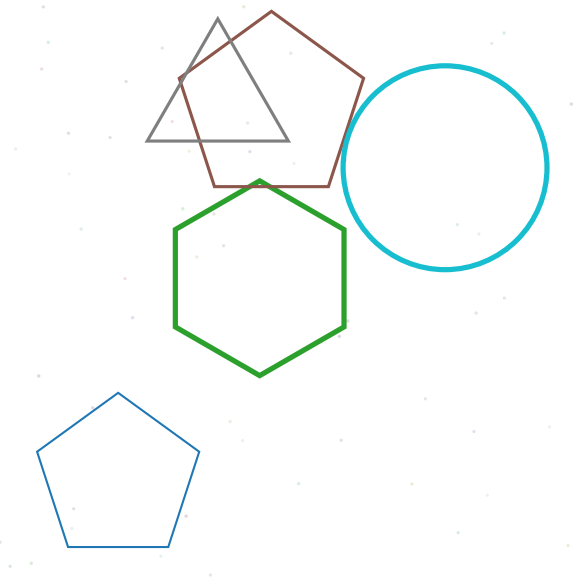[{"shape": "pentagon", "thickness": 1, "radius": 0.74, "center": [0.205, 0.171]}, {"shape": "hexagon", "thickness": 2.5, "radius": 0.84, "center": [0.45, 0.517]}, {"shape": "pentagon", "thickness": 1.5, "radius": 0.84, "center": [0.47, 0.812]}, {"shape": "triangle", "thickness": 1.5, "radius": 0.71, "center": [0.377, 0.825]}, {"shape": "circle", "thickness": 2.5, "radius": 0.88, "center": [0.771, 0.709]}]